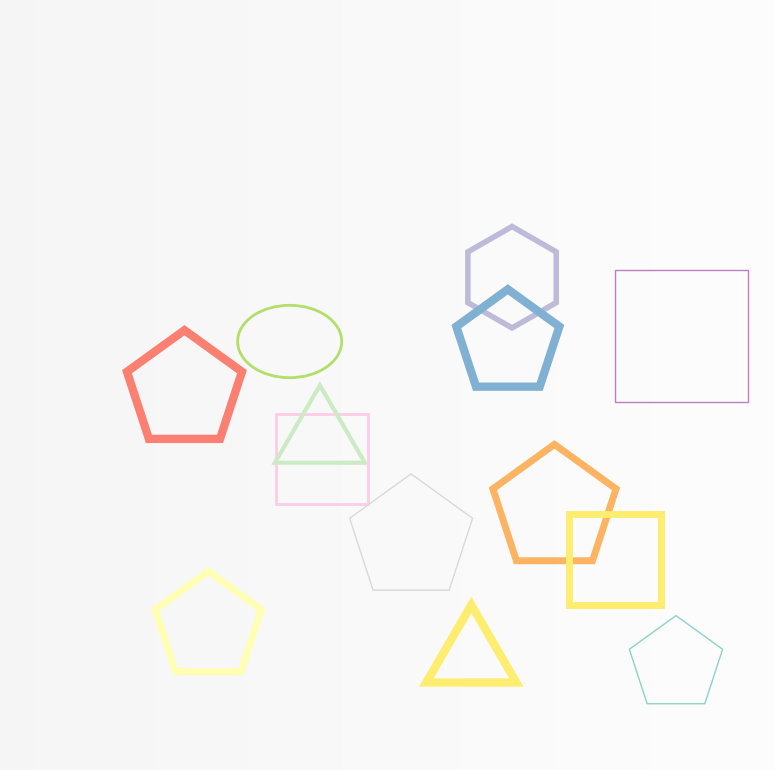[{"shape": "pentagon", "thickness": 0.5, "radius": 0.32, "center": [0.872, 0.137]}, {"shape": "pentagon", "thickness": 2.5, "radius": 0.36, "center": [0.269, 0.186]}, {"shape": "hexagon", "thickness": 2, "radius": 0.33, "center": [0.661, 0.64]}, {"shape": "pentagon", "thickness": 3, "radius": 0.39, "center": [0.238, 0.493]}, {"shape": "pentagon", "thickness": 3, "radius": 0.35, "center": [0.655, 0.554]}, {"shape": "pentagon", "thickness": 2.5, "radius": 0.42, "center": [0.715, 0.339]}, {"shape": "oval", "thickness": 1, "radius": 0.34, "center": [0.374, 0.556]}, {"shape": "square", "thickness": 1, "radius": 0.29, "center": [0.416, 0.404]}, {"shape": "pentagon", "thickness": 0.5, "radius": 0.42, "center": [0.53, 0.301]}, {"shape": "square", "thickness": 0.5, "radius": 0.43, "center": [0.88, 0.563]}, {"shape": "triangle", "thickness": 1.5, "radius": 0.34, "center": [0.413, 0.433]}, {"shape": "square", "thickness": 2.5, "radius": 0.3, "center": [0.793, 0.274]}, {"shape": "triangle", "thickness": 3, "radius": 0.34, "center": [0.608, 0.147]}]